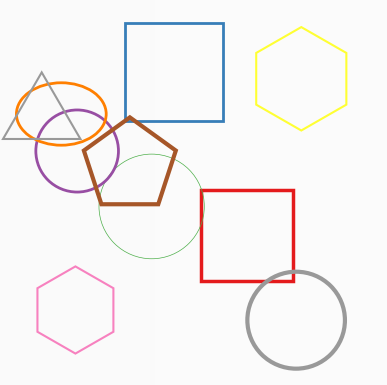[{"shape": "square", "thickness": 2.5, "radius": 0.59, "center": [0.638, 0.389]}, {"shape": "square", "thickness": 2, "radius": 0.63, "center": [0.45, 0.813]}, {"shape": "circle", "thickness": 0.5, "radius": 0.68, "center": [0.391, 0.464]}, {"shape": "circle", "thickness": 2, "radius": 0.53, "center": [0.199, 0.608]}, {"shape": "oval", "thickness": 2, "radius": 0.58, "center": [0.158, 0.704]}, {"shape": "hexagon", "thickness": 1.5, "radius": 0.67, "center": [0.778, 0.795]}, {"shape": "pentagon", "thickness": 3, "radius": 0.62, "center": [0.335, 0.57]}, {"shape": "hexagon", "thickness": 1.5, "radius": 0.57, "center": [0.195, 0.195]}, {"shape": "circle", "thickness": 3, "radius": 0.63, "center": [0.764, 0.168]}, {"shape": "triangle", "thickness": 1.5, "radius": 0.58, "center": [0.108, 0.697]}]